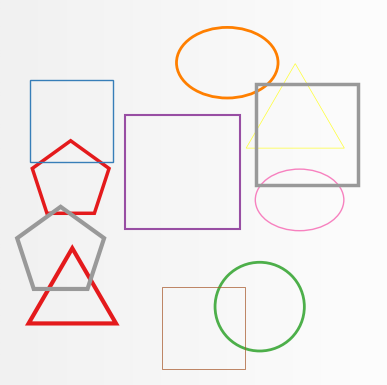[{"shape": "triangle", "thickness": 3, "radius": 0.65, "center": [0.187, 0.225]}, {"shape": "pentagon", "thickness": 2.5, "radius": 0.52, "center": [0.182, 0.53]}, {"shape": "square", "thickness": 1, "radius": 0.54, "center": [0.183, 0.685]}, {"shape": "circle", "thickness": 2, "radius": 0.58, "center": [0.67, 0.204]}, {"shape": "square", "thickness": 1.5, "radius": 0.74, "center": [0.47, 0.554]}, {"shape": "oval", "thickness": 2, "radius": 0.66, "center": [0.586, 0.837]}, {"shape": "triangle", "thickness": 0.5, "radius": 0.73, "center": [0.762, 0.688]}, {"shape": "square", "thickness": 0.5, "radius": 0.53, "center": [0.525, 0.147]}, {"shape": "oval", "thickness": 1, "radius": 0.57, "center": [0.773, 0.481]}, {"shape": "square", "thickness": 2.5, "radius": 0.66, "center": [0.793, 0.65]}, {"shape": "pentagon", "thickness": 3, "radius": 0.59, "center": [0.156, 0.345]}]